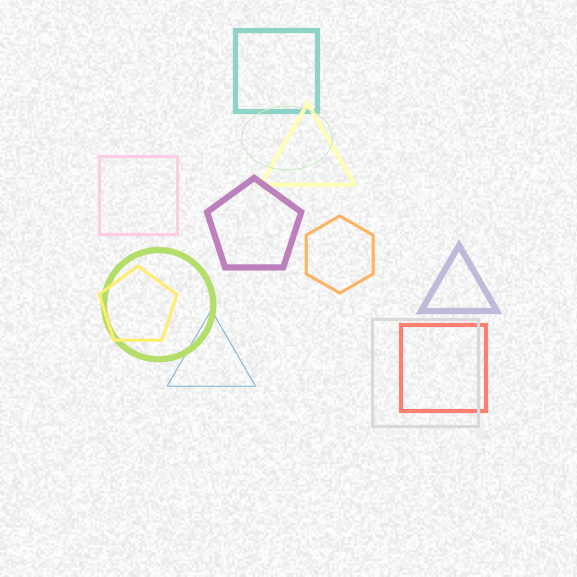[{"shape": "square", "thickness": 2.5, "radius": 0.35, "center": [0.478, 0.877]}, {"shape": "triangle", "thickness": 2, "radius": 0.47, "center": [0.533, 0.726]}, {"shape": "triangle", "thickness": 3, "radius": 0.38, "center": [0.795, 0.498]}, {"shape": "square", "thickness": 2, "radius": 0.37, "center": [0.768, 0.362]}, {"shape": "triangle", "thickness": 0.5, "radius": 0.44, "center": [0.366, 0.375]}, {"shape": "hexagon", "thickness": 1.5, "radius": 0.33, "center": [0.588, 0.558]}, {"shape": "circle", "thickness": 3, "radius": 0.47, "center": [0.275, 0.472]}, {"shape": "square", "thickness": 1.5, "radius": 0.34, "center": [0.239, 0.661]}, {"shape": "square", "thickness": 1.5, "radius": 0.46, "center": [0.736, 0.354]}, {"shape": "pentagon", "thickness": 3, "radius": 0.43, "center": [0.44, 0.605]}, {"shape": "oval", "thickness": 0.5, "radius": 0.39, "center": [0.497, 0.76]}, {"shape": "pentagon", "thickness": 1.5, "radius": 0.35, "center": [0.239, 0.468]}]